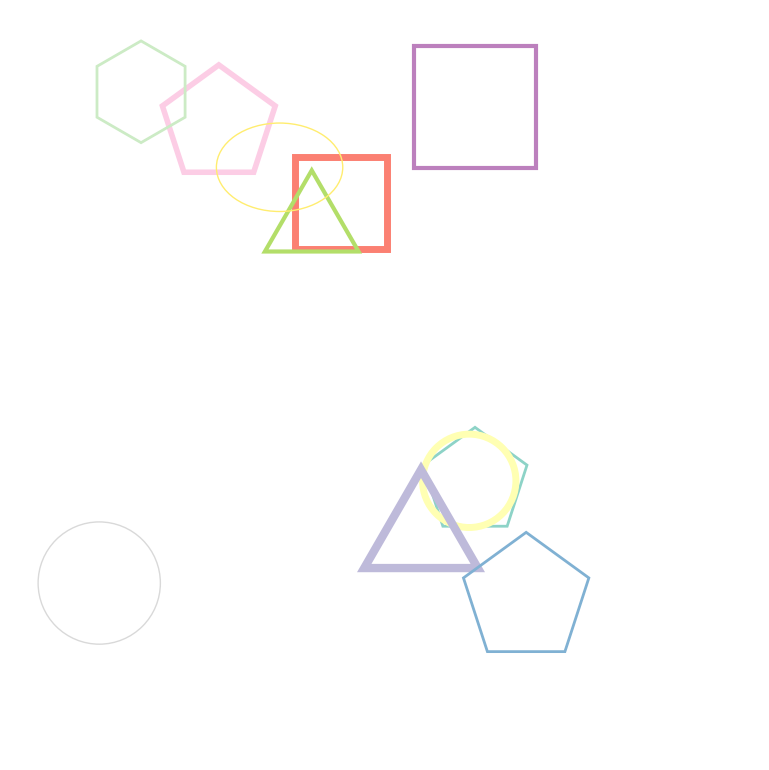[{"shape": "pentagon", "thickness": 1, "radius": 0.35, "center": [0.617, 0.374]}, {"shape": "circle", "thickness": 2.5, "radius": 0.3, "center": [0.609, 0.376]}, {"shape": "triangle", "thickness": 3, "radius": 0.43, "center": [0.547, 0.305]}, {"shape": "square", "thickness": 2.5, "radius": 0.3, "center": [0.443, 0.736]}, {"shape": "pentagon", "thickness": 1, "radius": 0.43, "center": [0.683, 0.223]}, {"shape": "triangle", "thickness": 1.5, "radius": 0.35, "center": [0.405, 0.708]}, {"shape": "pentagon", "thickness": 2, "radius": 0.39, "center": [0.284, 0.839]}, {"shape": "circle", "thickness": 0.5, "radius": 0.4, "center": [0.129, 0.243]}, {"shape": "square", "thickness": 1.5, "radius": 0.4, "center": [0.617, 0.861]}, {"shape": "hexagon", "thickness": 1, "radius": 0.33, "center": [0.183, 0.881]}, {"shape": "oval", "thickness": 0.5, "radius": 0.41, "center": [0.363, 0.783]}]